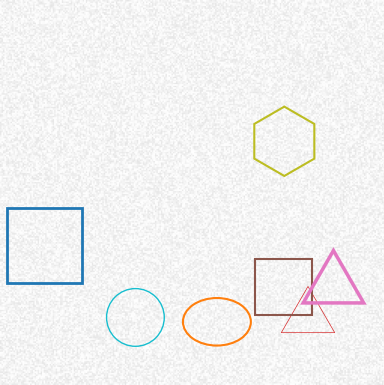[{"shape": "square", "thickness": 2, "radius": 0.49, "center": [0.116, 0.363]}, {"shape": "oval", "thickness": 1.5, "radius": 0.44, "center": [0.563, 0.164]}, {"shape": "triangle", "thickness": 0.5, "radius": 0.4, "center": [0.8, 0.176]}, {"shape": "square", "thickness": 1.5, "radius": 0.37, "center": [0.737, 0.254]}, {"shape": "triangle", "thickness": 2.5, "radius": 0.45, "center": [0.866, 0.259]}, {"shape": "hexagon", "thickness": 1.5, "radius": 0.45, "center": [0.738, 0.633]}, {"shape": "circle", "thickness": 1, "radius": 0.37, "center": [0.352, 0.175]}]